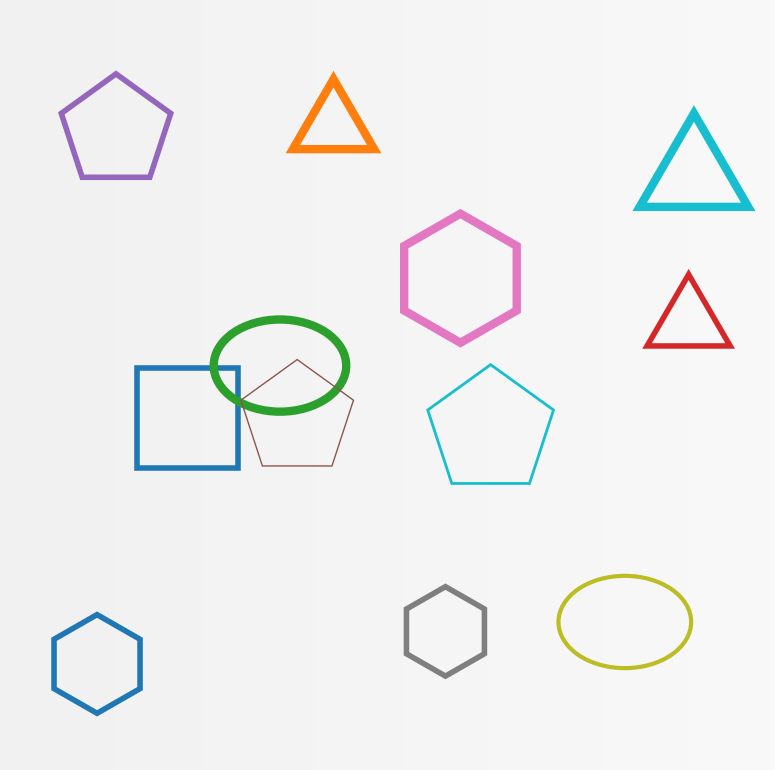[{"shape": "square", "thickness": 2, "radius": 0.32, "center": [0.242, 0.458]}, {"shape": "hexagon", "thickness": 2, "radius": 0.32, "center": [0.125, 0.138]}, {"shape": "triangle", "thickness": 3, "radius": 0.3, "center": [0.43, 0.837]}, {"shape": "oval", "thickness": 3, "radius": 0.43, "center": [0.361, 0.525]}, {"shape": "triangle", "thickness": 2, "radius": 0.31, "center": [0.889, 0.582]}, {"shape": "pentagon", "thickness": 2, "radius": 0.37, "center": [0.15, 0.83]}, {"shape": "pentagon", "thickness": 0.5, "radius": 0.38, "center": [0.383, 0.457]}, {"shape": "hexagon", "thickness": 3, "radius": 0.42, "center": [0.594, 0.639]}, {"shape": "hexagon", "thickness": 2, "radius": 0.29, "center": [0.575, 0.18]}, {"shape": "oval", "thickness": 1.5, "radius": 0.43, "center": [0.806, 0.192]}, {"shape": "pentagon", "thickness": 1, "radius": 0.43, "center": [0.633, 0.441]}, {"shape": "triangle", "thickness": 3, "radius": 0.4, "center": [0.895, 0.772]}]